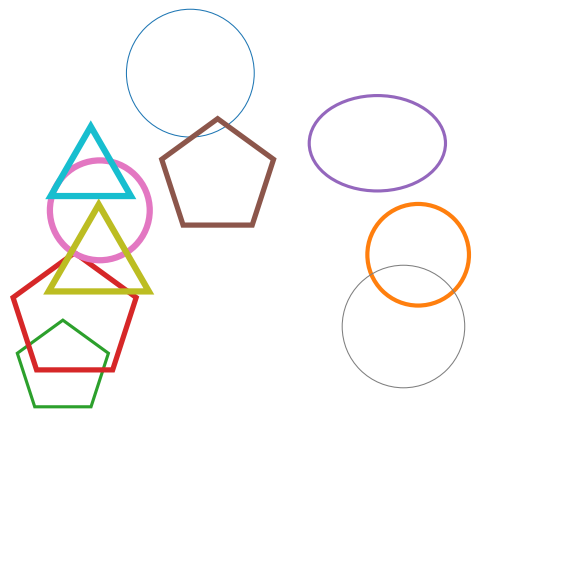[{"shape": "circle", "thickness": 0.5, "radius": 0.55, "center": [0.33, 0.872]}, {"shape": "circle", "thickness": 2, "radius": 0.44, "center": [0.724, 0.558]}, {"shape": "pentagon", "thickness": 1.5, "radius": 0.41, "center": [0.109, 0.362]}, {"shape": "pentagon", "thickness": 2.5, "radius": 0.56, "center": [0.129, 0.449]}, {"shape": "oval", "thickness": 1.5, "radius": 0.59, "center": [0.653, 0.751]}, {"shape": "pentagon", "thickness": 2.5, "radius": 0.51, "center": [0.377, 0.692]}, {"shape": "circle", "thickness": 3, "radius": 0.43, "center": [0.173, 0.635]}, {"shape": "circle", "thickness": 0.5, "radius": 0.53, "center": [0.699, 0.434]}, {"shape": "triangle", "thickness": 3, "radius": 0.5, "center": [0.171, 0.545]}, {"shape": "triangle", "thickness": 3, "radius": 0.4, "center": [0.157, 0.7]}]